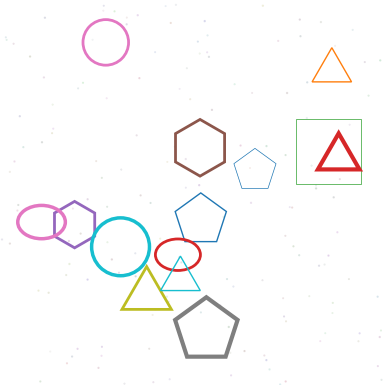[{"shape": "pentagon", "thickness": 0.5, "radius": 0.29, "center": [0.662, 0.557]}, {"shape": "pentagon", "thickness": 1, "radius": 0.35, "center": [0.522, 0.429]}, {"shape": "triangle", "thickness": 1, "radius": 0.3, "center": [0.862, 0.817]}, {"shape": "square", "thickness": 0.5, "radius": 0.42, "center": [0.854, 0.607]}, {"shape": "triangle", "thickness": 3, "radius": 0.31, "center": [0.88, 0.591]}, {"shape": "oval", "thickness": 2, "radius": 0.29, "center": [0.462, 0.338]}, {"shape": "hexagon", "thickness": 2, "radius": 0.3, "center": [0.194, 0.417]}, {"shape": "hexagon", "thickness": 2, "radius": 0.37, "center": [0.52, 0.616]}, {"shape": "oval", "thickness": 2.5, "radius": 0.31, "center": [0.108, 0.423]}, {"shape": "circle", "thickness": 2, "radius": 0.3, "center": [0.275, 0.89]}, {"shape": "pentagon", "thickness": 3, "radius": 0.43, "center": [0.536, 0.143]}, {"shape": "triangle", "thickness": 2, "radius": 0.37, "center": [0.381, 0.233]}, {"shape": "triangle", "thickness": 1, "radius": 0.3, "center": [0.469, 0.275]}, {"shape": "circle", "thickness": 2.5, "radius": 0.38, "center": [0.313, 0.359]}]